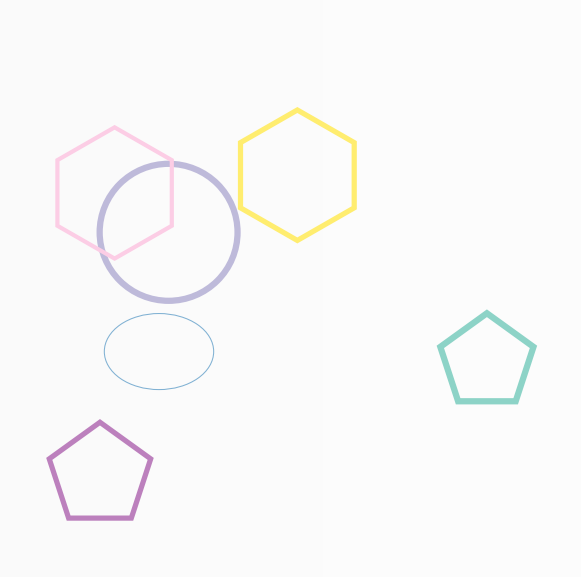[{"shape": "pentagon", "thickness": 3, "radius": 0.42, "center": [0.838, 0.372]}, {"shape": "circle", "thickness": 3, "radius": 0.59, "center": [0.29, 0.597]}, {"shape": "oval", "thickness": 0.5, "radius": 0.47, "center": [0.274, 0.39]}, {"shape": "hexagon", "thickness": 2, "radius": 0.57, "center": [0.197, 0.665]}, {"shape": "pentagon", "thickness": 2.5, "radius": 0.46, "center": [0.172, 0.176]}, {"shape": "hexagon", "thickness": 2.5, "radius": 0.56, "center": [0.512, 0.696]}]